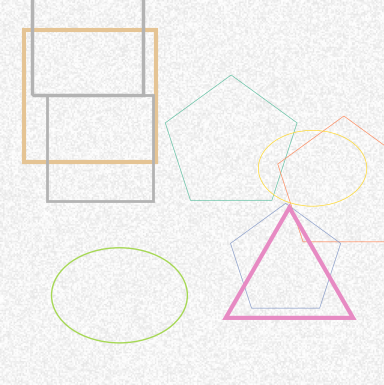[{"shape": "pentagon", "thickness": 0.5, "radius": 0.9, "center": [0.6, 0.625]}, {"shape": "pentagon", "thickness": 0.5, "radius": 0.9, "center": [0.893, 0.518]}, {"shape": "pentagon", "thickness": 0.5, "radius": 0.75, "center": [0.742, 0.321]}, {"shape": "triangle", "thickness": 3, "radius": 0.95, "center": [0.752, 0.27]}, {"shape": "oval", "thickness": 1, "radius": 0.88, "center": [0.31, 0.233]}, {"shape": "oval", "thickness": 0.5, "radius": 0.7, "center": [0.812, 0.563]}, {"shape": "square", "thickness": 3, "radius": 0.85, "center": [0.234, 0.75]}, {"shape": "square", "thickness": 2.5, "radius": 0.72, "center": [0.227, 0.897]}, {"shape": "square", "thickness": 2, "radius": 0.69, "center": [0.26, 0.616]}]